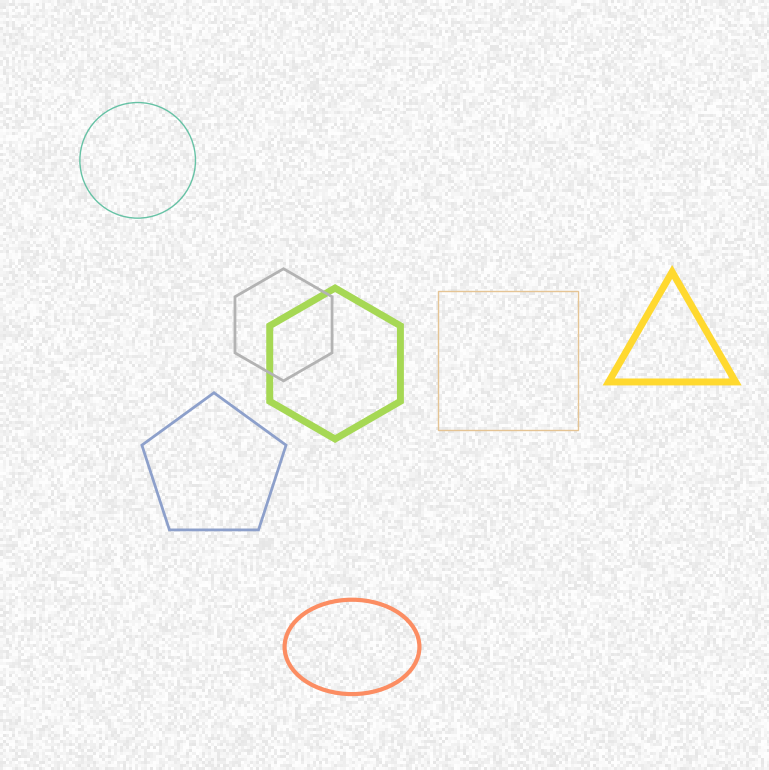[{"shape": "circle", "thickness": 0.5, "radius": 0.38, "center": [0.179, 0.792]}, {"shape": "oval", "thickness": 1.5, "radius": 0.44, "center": [0.457, 0.16]}, {"shape": "pentagon", "thickness": 1, "radius": 0.49, "center": [0.278, 0.391]}, {"shape": "hexagon", "thickness": 2.5, "radius": 0.49, "center": [0.435, 0.528]}, {"shape": "triangle", "thickness": 2.5, "radius": 0.48, "center": [0.873, 0.552]}, {"shape": "square", "thickness": 0.5, "radius": 0.45, "center": [0.66, 0.532]}, {"shape": "hexagon", "thickness": 1, "radius": 0.36, "center": [0.368, 0.578]}]